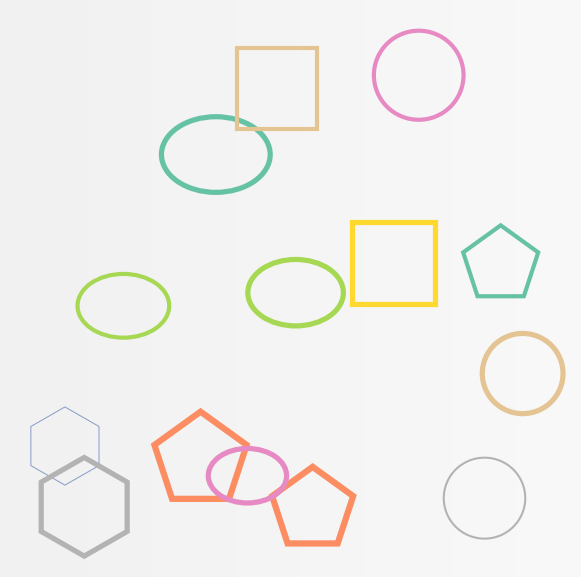[{"shape": "oval", "thickness": 2.5, "radius": 0.47, "center": [0.371, 0.732]}, {"shape": "pentagon", "thickness": 2, "radius": 0.34, "center": [0.861, 0.541]}, {"shape": "pentagon", "thickness": 3, "radius": 0.42, "center": [0.345, 0.203]}, {"shape": "pentagon", "thickness": 3, "radius": 0.37, "center": [0.538, 0.117]}, {"shape": "hexagon", "thickness": 0.5, "radius": 0.34, "center": [0.112, 0.227]}, {"shape": "oval", "thickness": 2.5, "radius": 0.34, "center": [0.426, 0.175]}, {"shape": "circle", "thickness": 2, "radius": 0.39, "center": [0.72, 0.869]}, {"shape": "oval", "thickness": 2, "radius": 0.39, "center": [0.212, 0.47]}, {"shape": "oval", "thickness": 2.5, "radius": 0.41, "center": [0.509, 0.492]}, {"shape": "square", "thickness": 2.5, "radius": 0.36, "center": [0.676, 0.544]}, {"shape": "square", "thickness": 2, "radius": 0.35, "center": [0.477, 0.846]}, {"shape": "circle", "thickness": 2.5, "radius": 0.35, "center": [0.899, 0.352]}, {"shape": "circle", "thickness": 1, "radius": 0.35, "center": [0.834, 0.137]}, {"shape": "hexagon", "thickness": 2.5, "radius": 0.43, "center": [0.145, 0.122]}]